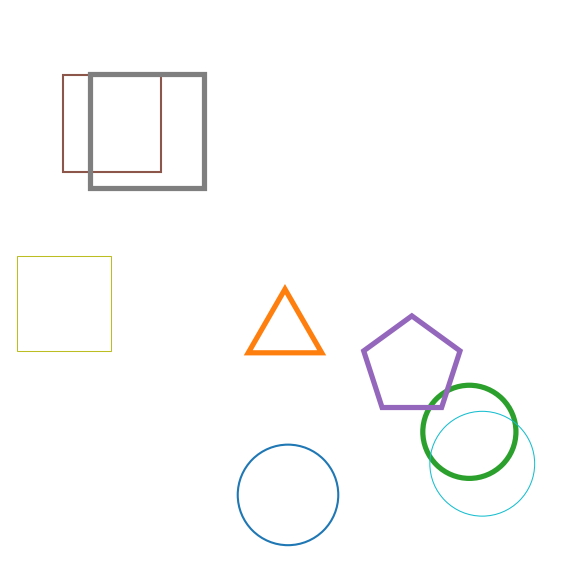[{"shape": "circle", "thickness": 1, "radius": 0.44, "center": [0.499, 0.142]}, {"shape": "triangle", "thickness": 2.5, "radius": 0.37, "center": [0.493, 0.425]}, {"shape": "circle", "thickness": 2.5, "radius": 0.4, "center": [0.813, 0.251]}, {"shape": "pentagon", "thickness": 2.5, "radius": 0.44, "center": [0.713, 0.364]}, {"shape": "square", "thickness": 1, "radius": 0.42, "center": [0.194, 0.785]}, {"shape": "square", "thickness": 2.5, "radius": 0.49, "center": [0.255, 0.773]}, {"shape": "square", "thickness": 0.5, "radius": 0.41, "center": [0.111, 0.473]}, {"shape": "circle", "thickness": 0.5, "radius": 0.45, "center": [0.835, 0.196]}]